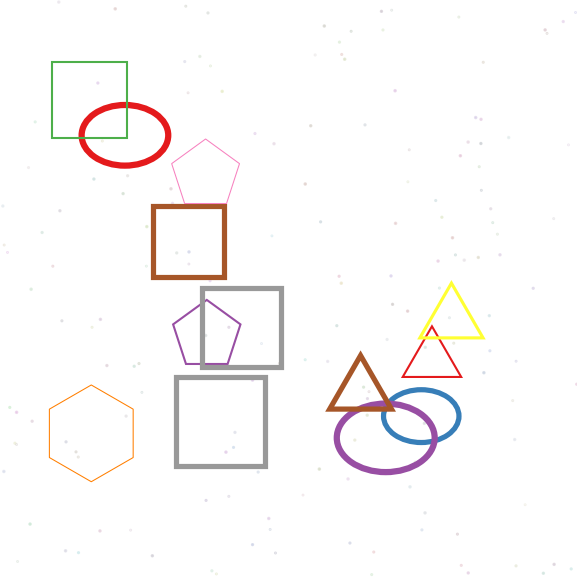[{"shape": "triangle", "thickness": 1, "radius": 0.29, "center": [0.748, 0.376]}, {"shape": "oval", "thickness": 3, "radius": 0.37, "center": [0.216, 0.765]}, {"shape": "oval", "thickness": 2.5, "radius": 0.33, "center": [0.729, 0.279]}, {"shape": "square", "thickness": 1, "radius": 0.33, "center": [0.155, 0.826]}, {"shape": "pentagon", "thickness": 1, "radius": 0.31, "center": [0.358, 0.418]}, {"shape": "oval", "thickness": 3, "radius": 0.42, "center": [0.668, 0.241]}, {"shape": "hexagon", "thickness": 0.5, "radius": 0.42, "center": [0.158, 0.249]}, {"shape": "triangle", "thickness": 1.5, "radius": 0.32, "center": [0.782, 0.446]}, {"shape": "square", "thickness": 2.5, "radius": 0.31, "center": [0.327, 0.58]}, {"shape": "triangle", "thickness": 2.5, "radius": 0.31, "center": [0.624, 0.322]}, {"shape": "pentagon", "thickness": 0.5, "radius": 0.31, "center": [0.356, 0.697]}, {"shape": "square", "thickness": 2.5, "radius": 0.34, "center": [0.418, 0.432]}, {"shape": "square", "thickness": 2.5, "radius": 0.39, "center": [0.382, 0.269]}]